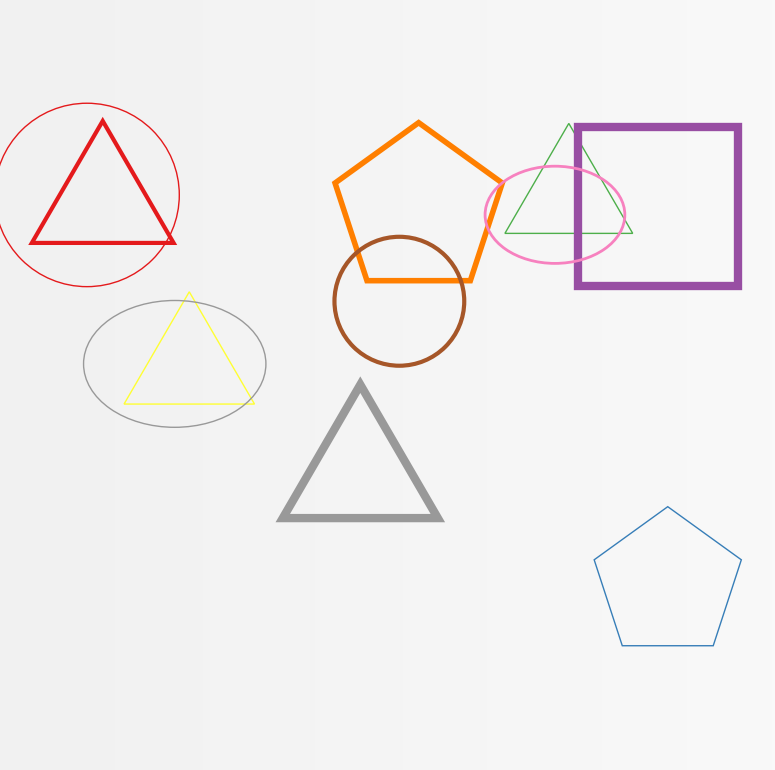[{"shape": "triangle", "thickness": 1.5, "radius": 0.53, "center": [0.133, 0.737]}, {"shape": "circle", "thickness": 0.5, "radius": 0.6, "center": [0.112, 0.747]}, {"shape": "pentagon", "thickness": 0.5, "radius": 0.5, "center": [0.862, 0.242]}, {"shape": "triangle", "thickness": 0.5, "radius": 0.48, "center": [0.734, 0.745]}, {"shape": "square", "thickness": 3, "radius": 0.52, "center": [0.849, 0.732]}, {"shape": "pentagon", "thickness": 2, "radius": 0.57, "center": [0.54, 0.727]}, {"shape": "triangle", "thickness": 0.5, "radius": 0.49, "center": [0.244, 0.524]}, {"shape": "circle", "thickness": 1.5, "radius": 0.42, "center": [0.515, 0.609]}, {"shape": "oval", "thickness": 1, "radius": 0.45, "center": [0.716, 0.721]}, {"shape": "triangle", "thickness": 3, "radius": 0.58, "center": [0.465, 0.385]}, {"shape": "oval", "thickness": 0.5, "radius": 0.59, "center": [0.225, 0.527]}]